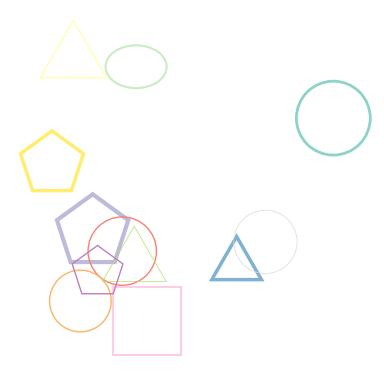[{"shape": "circle", "thickness": 2, "radius": 0.48, "center": [0.866, 0.693]}, {"shape": "triangle", "thickness": 1, "radius": 0.5, "center": [0.19, 0.848]}, {"shape": "pentagon", "thickness": 3, "radius": 0.49, "center": [0.241, 0.398]}, {"shape": "circle", "thickness": 1, "radius": 0.44, "center": [0.318, 0.348]}, {"shape": "triangle", "thickness": 2.5, "radius": 0.37, "center": [0.615, 0.311]}, {"shape": "circle", "thickness": 1, "radius": 0.4, "center": [0.209, 0.218]}, {"shape": "triangle", "thickness": 0.5, "radius": 0.48, "center": [0.349, 0.316]}, {"shape": "square", "thickness": 1.5, "radius": 0.45, "center": [0.382, 0.166]}, {"shape": "circle", "thickness": 0.5, "radius": 0.41, "center": [0.689, 0.372]}, {"shape": "pentagon", "thickness": 1, "radius": 0.35, "center": [0.253, 0.293]}, {"shape": "oval", "thickness": 1.5, "radius": 0.4, "center": [0.354, 0.827]}, {"shape": "pentagon", "thickness": 2.5, "radius": 0.43, "center": [0.135, 0.574]}]